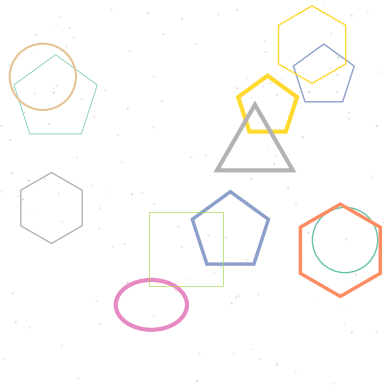[{"shape": "circle", "thickness": 1, "radius": 0.42, "center": [0.896, 0.377]}, {"shape": "pentagon", "thickness": 0.5, "radius": 0.57, "center": [0.144, 0.744]}, {"shape": "hexagon", "thickness": 2.5, "radius": 0.6, "center": [0.884, 0.35]}, {"shape": "pentagon", "thickness": 1, "radius": 0.42, "center": [0.841, 0.803]}, {"shape": "pentagon", "thickness": 2.5, "radius": 0.52, "center": [0.598, 0.398]}, {"shape": "oval", "thickness": 3, "radius": 0.46, "center": [0.393, 0.208]}, {"shape": "square", "thickness": 0.5, "radius": 0.48, "center": [0.483, 0.354]}, {"shape": "pentagon", "thickness": 3, "radius": 0.4, "center": [0.695, 0.723]}, {"shape": "hexagon", "thickness": 1, "radius": 0.5, "center": [0.811, 0.884]}, {"shape": "circle", "thickness": 1.5, "radius": 0.43, "center": [0.111, 0.8]}, {"shape": "hexagon", "thickness": 1, "radius": 0.46, "center": [0.134, 0.46]}, {"shape": "triangle", "thickness": 3, "radius": 0.57, "center": [0.662, 0.614]}]